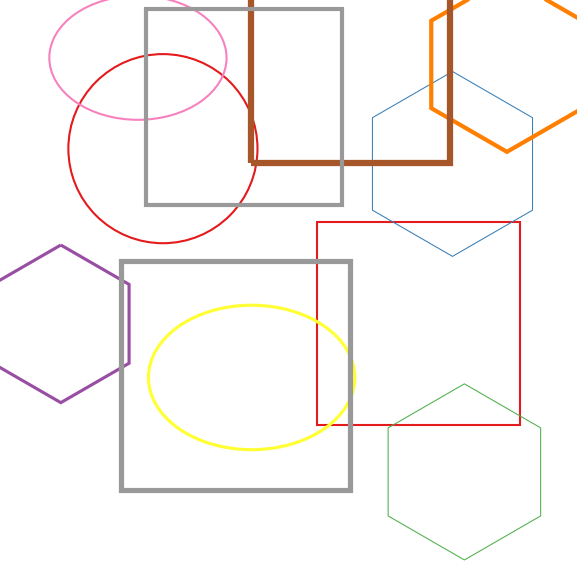[{"shape": "circle", "thickness": 1, "radius": 0.82, "center": [0.282, 0.742]}, {"shape": "square", "thickness": 1, "radius": 0.88, "center": [0.725, 0.439]}, {"shape": "hexagon", "thickness": 0.5, "radius": 0.8, "center": [0.784, 0.715]}, {"shape": "hexagon", "thickness": 0.5, "radius": 0.76, "center": [0.804, 0.182]}, {"shape": "hexagon", "thickness": 1.5, "radius": 0.68, "center": [0.105, 0.438]}, {"shape": "hexagon", "thickness": 2, "radius": 0.76, "center": [0.878, 0.888]}, {"shape": "oval", "thickness": 1.5, "radius": 0.89, "center": [0.436, 0.346]}, {"shape": "square", "thickness": 3, "radius": 0.86, "center": [0.607, 0.888]}, {"shape": "oval", "thickness": 1, "radius": 0.77, "center": [0.239, 0.899]}, {"shape": "square", "thickness": 2, "radius": 0.85, "center": [0.423, 0.813]}, {"shape": "square", "thickness": 2.5, "radius": 0.99, "center": [0.408, 0.349]}]